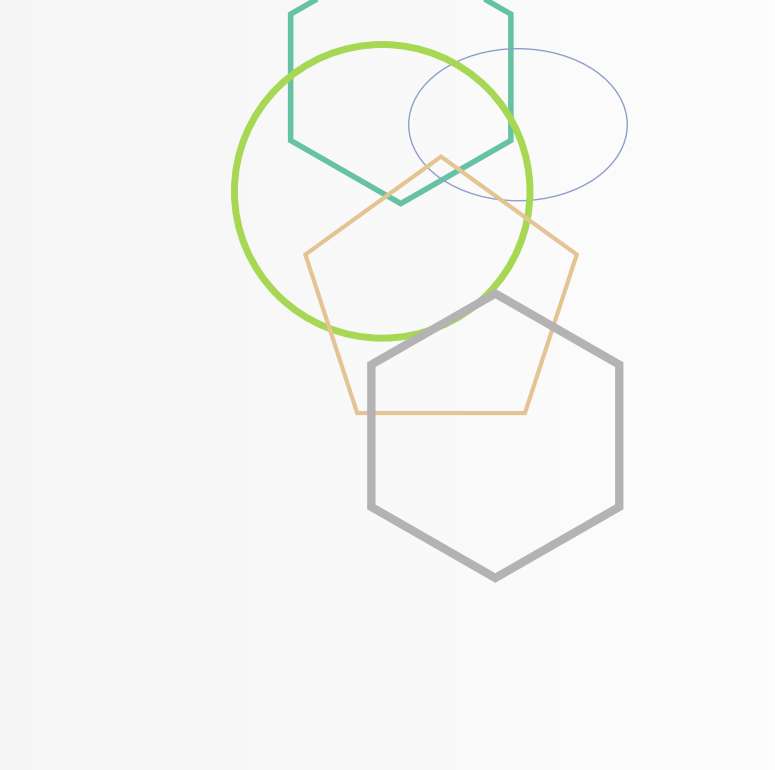[{"shape": "hexagon", "thickness": 2, "radius": 0.82, "center": [0.517, 0.9]}, {"shape": "oval", "thickness": 0.5, "radius": 0.71, "center": [0.668, 0.838]}, {"shape": "circle", "thickness": 2.5, "radius": 0.95, "center": [0.493, 0.752]}, {"shape": "pentagon", "thickness": 1.5, "radius": 0.92, "center": [0.569, 0.613]}, {"shape": "hexagon", "thickness": 3, "radius": 0.92, "center": [0.639, 0.434]}]